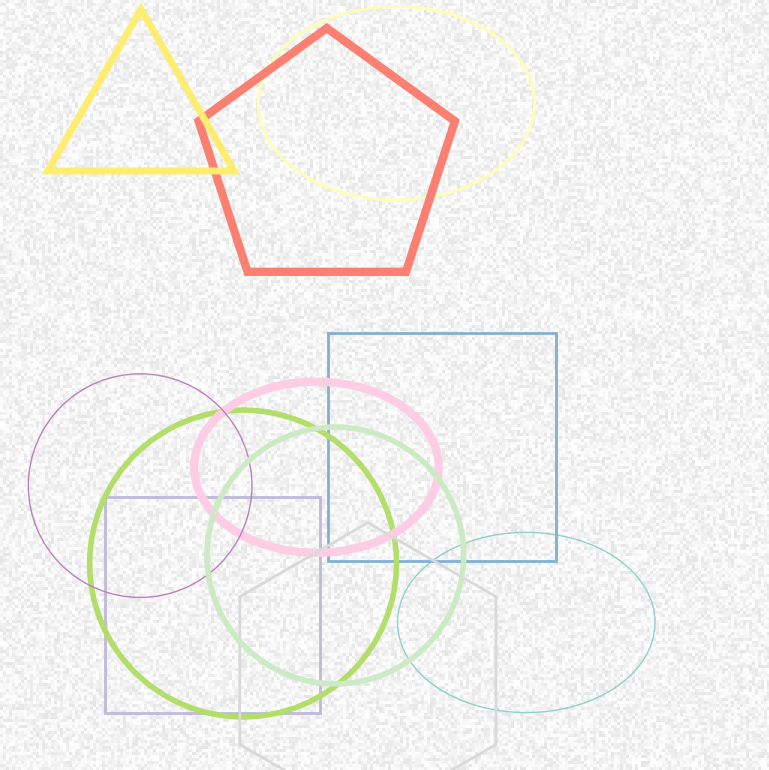[{"shape": "oval", "thickness": 0.5, "radius": 0.84, "center": [0.683, 0.192]}, {"shape": "oval", "thickness": 1, "radius": 0.9, "center": [0.515, 0.866]}, {"shape": "square", "thickness": 1, "radius": 0.7, "center": [0.276, 0.214]}, {"shape": "pentagon", "thickness": 3, "radius": 0.87, "center": [0.424, 0.789]}, {"shape": "square", "thickness": 1, "radius": 0.74, "center": [0.574, 0.42]}, {"shape": "circle", "thickness": 2, "radius": 1.0, "center": [0.316, 0.268]}, {"shape": "oval", "thickness": 3, "radius": 0.79, "center": [0.411, 0.393]}, {"shape": "hexagon", "thickness": 1, "radius": 0.96, "center": [0.478, 0.129]}, {"shape": "circle", "thickness": 0.5, "radius": 0.73, "center": [0.182, 0.369]}, {"shape": "circle", "thickness": 2, "radius": 0.83, "center": [0.435, 0.279]}, {"shape": "triangle", "thickness": 2.5, "radius": 0.7, "center": [0.183, 0.848]}]